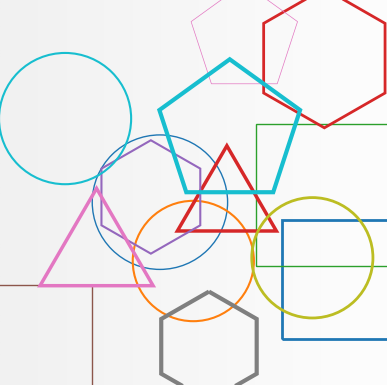[{"shape": "circle", "thickness": 1, "radius": 0.87, "center": [0.413, 0.475]}, {"shape": "square", "thickness": 2, "radius": 0.77, "center": [0.882, 0.274]}, {"shape": "circle", "thickness": 1.5, "radius": 0.78, "center": [0.499, 0.322]}, {"shape": "square", "thickness": 1, "radius": 0.92, "center": [0.844, 0.493]}, {"shape": "hexagon", "thickness": 2, "radius": 0.9, "center": [0.837, 0.849]}, {"shape": "triangle", "thickness": 2.5, "radius": 0.74, "center": [0.585, 0.474]}, {"shape": "hexagon", "thickness": 1.5, "radius": 0.74, "center": [0.389, 0.488]}, {"shape": "square", "thickness": 1, "radius": 0.69, "center": [0.1, 0.122]}, {"shape": "triangle", "thickness": 2.5, "radius": 0.84, "center": [0.249, 0.342]}, {"shape": "pentagon", "thickness": 0.5, "radius": 0.72, "center": [0.63, 0.899]}, {"shape": "hexagon", "thickness": 3, "radius": 0.71, "center": [0.539, 0.1]}, {"shape": "circle", "thickness": 2, "radius": 0.78, "center": [0.806, 0.33]}, {"shape": "pentagon", "thickness": 3, "radius": 0.95, "center": [0.593, 0.655]}, {"shape": "circle", "thickness": 1.5, "radius": 0.85, "center": [0.168, 0.692]}]